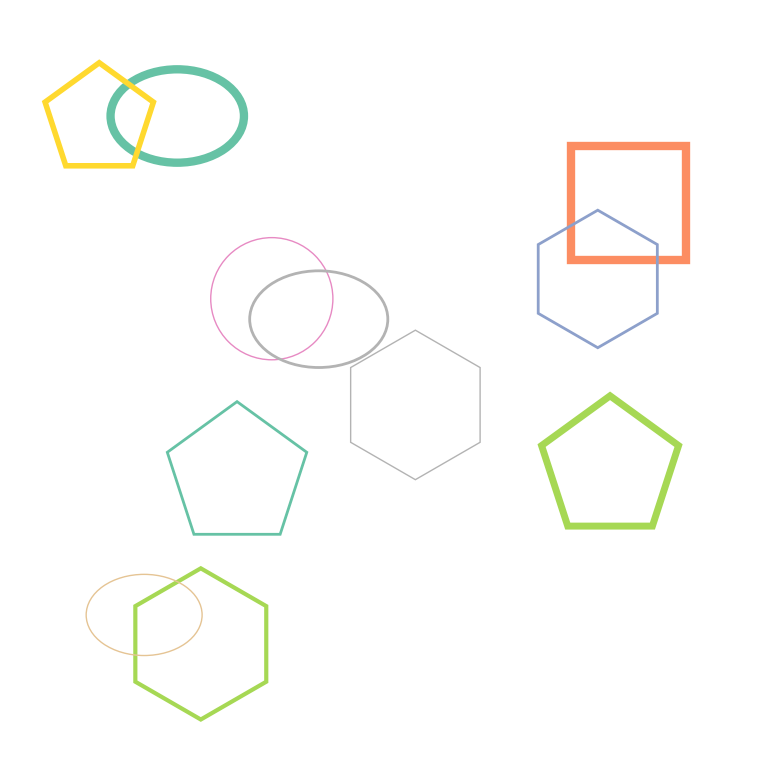[{"shape": "pentagon", "thickness": 1, "radius": 0.48, "center": [0.308, 0.383]}, {"shape": "oval", "thickness": 3, "radius": 0.43, "center": [0.23, 0.849]}, {"shape": "square", "thickness": 3, "radius": 0.37, "center": [0.816, 0.736]}, {"shape": "hexagon", "thickness": 1, "radius": 0.45, "center": [0.776, 0.638]}, {"shape": "circle", "thickness": 0.5, "radius": 0.4, "center": [0.353, 0.612]}, {"shape": "hexagon", "thickness": 1.5, "radius": 0.49, "center": [0.261, 0.164]}, {"shape": "pentagon", "thickness": 2.5, "radius": 0.47, "center": [0.792, 0.392]}, {"shape": "pentagon", "thickness": 2, "radius": 0.37, "center": [0.129, 0.845]}, {"shape": "oval", "thickness": 0.5, "radius": 0.38, "center": [0.187, 0.201]}, {"shape": "oval", "thickness": 1, "radius": 0.45, "center": [0.414, 0.586]}, {"shape": "hexagon", "thickness": 0.5, "radius": 0.49, "center": [0.539, 0.474]}]